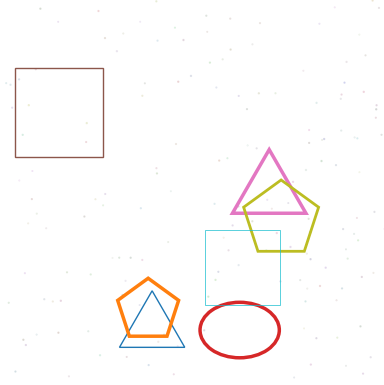[{"shape": "triangle", "thickness": 1, "radius": 0.49, "center": [0.395, 0.147]}, {"shape": "pentagon", "thickness": 2.5, "radius": 0.42, "center": [0.385, 0.194]}, {"shape": "oval", "thickness": 2.5, "radius": 0.51, "center": [0.623, 0.143]}, {"shape": "square", "thickness": 1, "radius": 0.58, "center": [0.153, 0.707]}, {"shape": "triangle", "thickness": 2.5, "radius": 0.55, "center": [0.699, 0.501]}, {"shape": "pentagon", "thickness": 2, "radius": 0.51, "center": [0.73, 0.43]}, {"shape": "square", "thickness": 0.5, "radius": 0.49, "center": [0.63, 0.306]}]